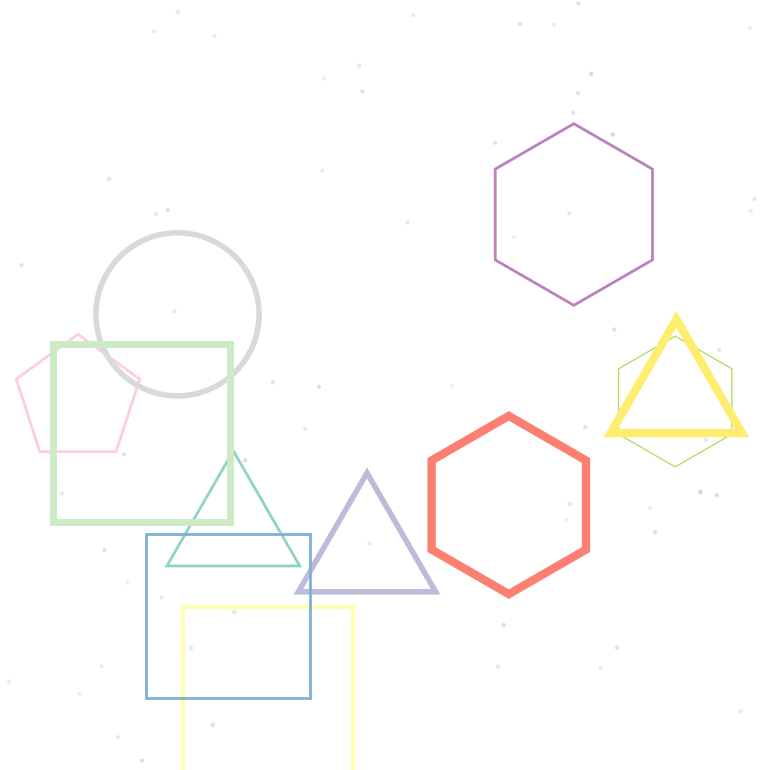[{"shape": "triangle", "thickness": 1, "radius": 0.5, "center": [0.303, 0.315]}, {"shape": "square", "thickness": 1.5, "radius": 0.55, "center": [0.348, 0.102]}, {"shape": "triangle", "thickness": 2, "radius": 0.51, "center": [0.477, 0.283]}, {"shape": "hexagon", "thickness": 3, "radius": 0.58, "center": [0.661, 0.344]}, {"shape": "square", "thickness": 1, "radius": 0.53, "center": [0.296, 0.2]}, {"shape": "hexagon", "thickness": 0.5, "radius": 0.42, "center": [0.877, 0.479]}, {"shape": "pentagon", "thickness": 1, "radius": 0.42, "center": [0.101, 0.482]}, {"shape": "circle", "thickness": 2, "radius": 0.53, "center": [0.231, 0.592]}, {"shape": "hexagon", "thickness": 1, "radius": 0.59, "center": [0.745, 0.721]}, {"shape": "square", "thickness": 2.5, "radius": 0.58, "center": [0.183, 0.438]}, {"shape": "triangle", "thickness": 3, "radius": 0.49, "center": [0.878, 0.487]}]